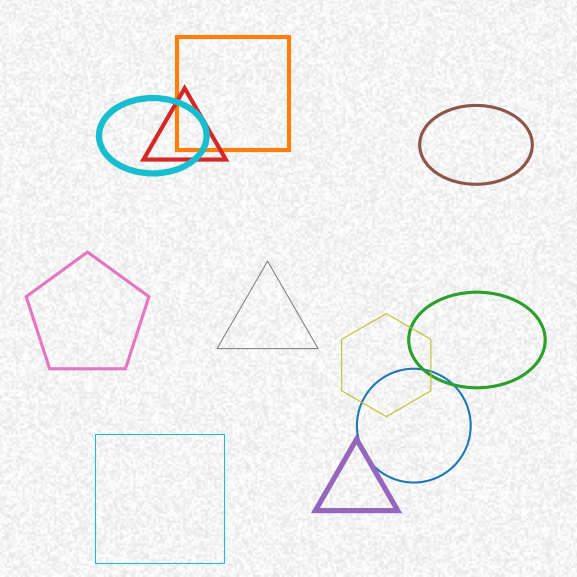[{"shape": "circle", "thickness": 1, "radius": 0.49, "center": [0.717, 0.262]}, {"shape": "square", "thickness": 2, "radius": 0.49, "center": [0.404, 0.837]}, {"shape": "oval", "thickness": 1.5, "radius": 0.59, "center": [0.826, 0.41]}, {"shape": "triangle", "thickness": 2, "radius": 0.41, "center": [0.32, 0.764]}, {"shape": "triangle", "thickness": 2.5, "radius": 0.41, "center": [0.617, 0.156]}, {"shape": "oval", "thickness": 1.5, "radius": 0.49, "center": [0.824, 0.748]}, {"shape": "pentagon", "thickness": 1.5, "radius": 0.56, "center": [0.152, 0.451]}, {"shape": "triangle", "thickness": 0.5, "radius": 0.5, "center": [0.463, 0.446]}, {"shape": "hexagon", "thickness": 0.5, "radius": 0.45, "center": [0.669, 0.367]}, {"shape": "square", "thickness": 0.5, "radius": 0.56, "center": [0.277, 0.135]}, {"shape": "oval", "thickness": 3, "radius": 0.47, "center": [0.265, 0.764]}]